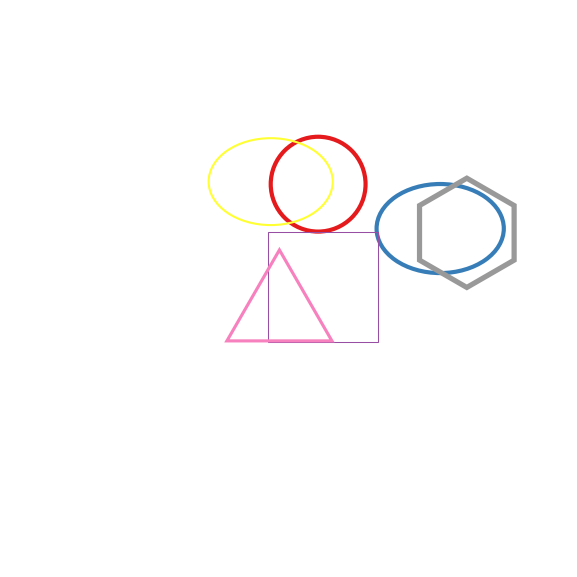[{"shape": "circle", "thickness": 2, "radius": 0.41, "center": [0.551, 0.68]}, {"shape": "oval", "thickness": 2, "radius": 0.55, "center": [0.762, 0.603]}, {"shape": "square", "thickness": 0.5, "radius": 0.48, "center": [0.559, 0.502]}, {"shape": "oval", "thickness": 1, "radius": 0.54, "center": [0.469, 0.685]}, {"shape": "triangle", "thickness": 1.5, "radius": 0.52, "center": [0.484, 0.461]}, {"shape": "hexagon", "thickness": 2.5, "radius": 0.47, "center": [0.808, 0.596]}]